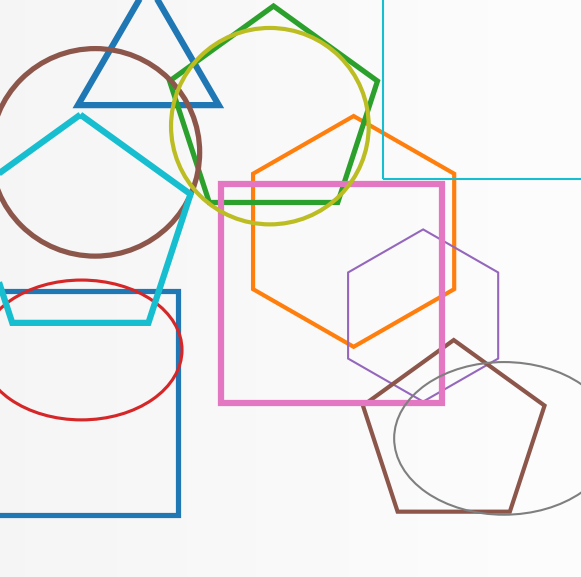[{"shape": "square", "thickness": 2.5, "radius": 0.97, "center": [0.112, 0.302]}, {"shape": "triangle", "thickness": 3, "radius": 0.7, "center": [0.255, 0.887]}, {"shape": "hexagon", "thickness": 2, "radius": 1.0, "center": [0.608, 0.598]}, {"shape": "pentagon", "thickness": 2.5, "radius": 0.94, "center": [0.471, 0.801]}, {"shape": "oval", "thickness": 1.5, "radius": 0.86, "center": [0.14, 0.393]}, {"shape": "hexagon", "thickness": 1, "radius": 0.75, "center": [0.728, 0.453]}, {"shape": "circle", "thickness": 2.5, "radius": 0.9, "center": [0.164, 0.735]}, {"shape": "pentagon", "thickness": 2, "radius": 0.82, "center": [0.781, 0.246]}, {"shape": "square", "thickness": 3, "radius": 0.95, "center": [0.57, 0.49]}, {"shape": "oval", "thickness": 1, "radius": 0.94, "center": [0.867, 0.24]}, {"shape": "circle", "thickness": 2, "radius": 0.85, "center": [0.464, 0.781]}, {"shape": "square", "thickness": 1, "radius": 0.91, "center": [0.841, 0.871]}, {"shape": "pentagon", "thickness": 3, "radius": 1.0, "center": [0.138, 0.601]}]